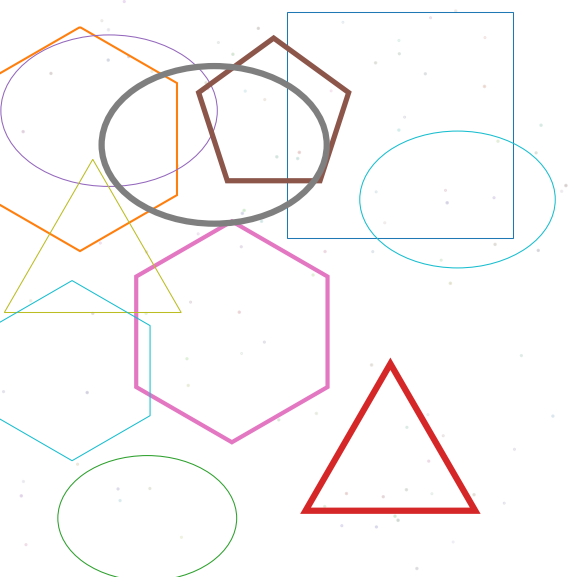[{"shape": "square", "thickness": 0.5, "radius": 0.98, "center": [0.693, 0.783]}, {"shape": "hexagon", "thickness": 1, "radius": 0.97, "center": [0.139, 0.758]}, {"shape": "oval", "thickness": 0.5, "radius": 0.77, "center": [0.255, 0.102]}, {"shape": "triangle", "thickness": 3, "radius": 0.85, "center": [0.676, 0.2]}, {"shape": "oval", "thickness": 0.5, "radius": 0.94, "center": [0.189, 0.807]}, {"shape": "pentagon", "thickness": 2.5, "radius": 0.68, "center": [0.474, 0.797]}, {"shape": "hexagon", "thickness": 2, "radius": 0.96, "center": [0.402, 0.425]}, {"shape": "oval", "thickness": 3, "radius": 0.97, "center": [0.371, 0.748]}, {"shape": "triangle", "thickness": 0.5, "radius": 0.88, "center": [0.161, 0.546]}, {"shape": "oval", "thickness": 0.5, "radius": 0.85, "center": [0.792, 0.654]}, {"shape": "hexagon", "thickness": 0.5, "radius": 0.78, "center": [0.125, 0.357]}]